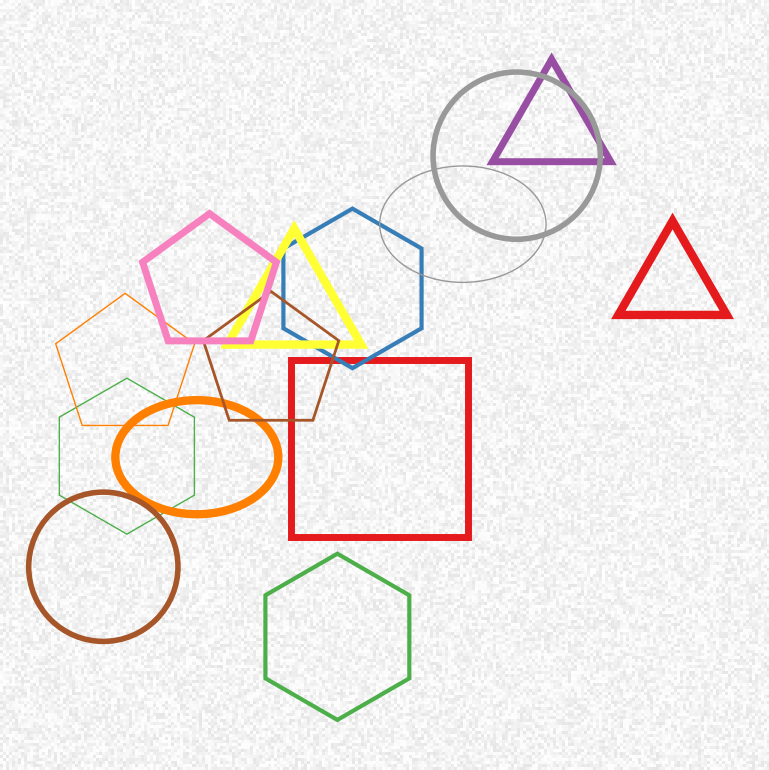[{"shape": "triangle", "thickness": 3, "radius": 0.41, "center": [0.873, 0.632]}, {"shape": "square", "thickness": 2.5, "radius": 0.57, "center": [0.493, 0.417]}, {"shape": "hexagon", "thickness": 1.5, "radius": 0.52, "center": [0.458, 0.625]}, {"shape": "hexagon", "thickness": 1.5, "radius": 0.54, "center": [0.438, 0.173]}, {"shape": "hexagon", "thickness": 0.5, "radius": 0.51, "center": [0.165, 0.408]}, {"shape": "triangle", "thickness": 2.5, "radius": 0.44, "center": [0.716, 0.834]}, {"shape": "oval", "thickness": 3, "radius": 0.53, "center": [0.256, 0.406]}, {"shape": "pentagon", "thickness": 0.5, "radius": 0.47, "center": [0.163, 0.524]}, {"shape": "triangle", "thickness": 3, "radius": 0.5, "center": [0.382, 0.603]}, {"shape": "pentagon", "thickness": 1, "radius": 0.46, "center": [0.352, 0.529]}, {"shape": "circle", "thickness": 2, "radius": 0.48, "center": [0.134, 0.264]}, {"shape": "pentagon", "thickness": 2.5, "radius": 0.46, "center": [0.272, 0.631]}, {"shape": "circle", "thickness": 2, "radius": 0.54, "center": [0.671, 0.798]}, {"shape": "oval", "thickness": 0.5, "radius": 0.54, "center": [0.601, 0.709]}]